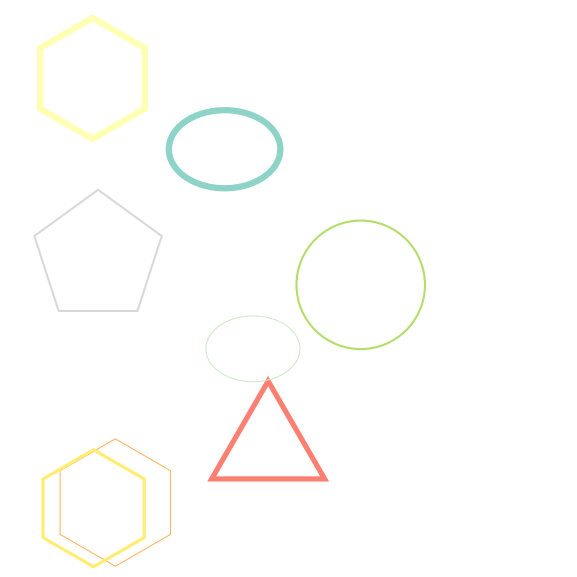[{"shape": "oval", "thickness": 3, "radius": 0.48, "center": [0.389, 0.741]}, {"shape": "hexagon", "thickness": 3, "radius": 0.52, "center": [0.16, 0.863]}, {"shape": "triangle", "thickness": 2.5, "radius": 0.56, "center": [0.464, 0.226]}, {"shape": "hexagon", "thickness": 0.5, "radius": 0.55, "center": [0.2, 0.129]}, {"shape": "circle", "thickness": 1, "radius": 0.56, "center": [0.625, 0.506]}, {"shape": "pentagon", "thickness": 1, "radius": 0.58, "center": [0.17, 0.555]}, {"shape": "oval", "thickness": 0.5, "radius": 0.41, "center": [0.438, 0.395]}, {"shape": "hexagon", "thickness": 1.5, "radius": 0.51, "center": [0.162, 0.119]}]